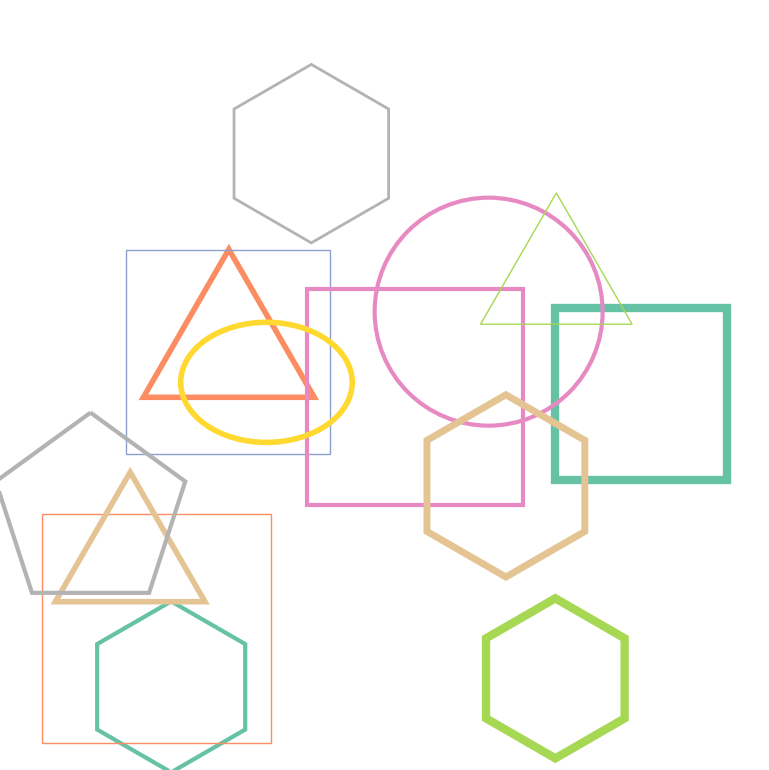[{"shape": "hexagon", "thickness": 1.5, "radius": 0.56, "center": [0.222, 0.108]}, {"shape": "square", "thickness": 3, "radius": 0.56, "center": [0.832, 0.488]}, {"shape": "square", "thickness": 0.5, "radius": 0.74, "center": [0.203, 0.184]}, {"shape": "triangle", "thickness": 2, "radius": 0.64, "center": [0.297, 0.548]}, {"shape": "square", "thickness": 0.5, "radius": 0.66, "center": [0.296, 0.543]}, {"shape": "square", "thickness": 1.5, "radius": 0.7, "center": [0.539, 0.484]}, {"shape": "circle", "thickness": 1.5, "radius": 0.74, "center": [0.635, 0.595]}, {"shape": "hexagon", "thickness": 3, "radius": 0.52, "center": [0.721, 0.119]}, {"shape": "triangle", "thickness": 0.5, "radius": 0.57, "center": [0.723, 0.636]}, {"shape": "oval", "thickness": 2, "radius": 0.56, "center": [0.346, 0.503]}, {"shape": "triangle", "thickness": 2, "radius": 0.56, "center": [0.169, 0.275]}, {"shape": "hexagon", "thickness": 2.5, "radius": 0.59, "center": [0.657, 0.369]}, {"shape": "pentagon", "thickness": 1.5, "radius": 0.65, "center": [0.118, 0.335]}, {"shape": "hexagon", "thickness": 1, "radius": 0.58, "center": [0.404, 0.8]}]